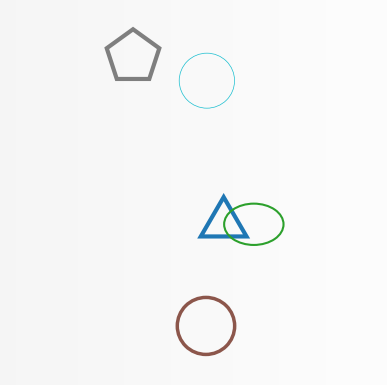[{"shape": "triangle", "thickness": 3, "radius": 0.34, "center": [0.577, 0.42]}, {"shape": "oval", "thickness": 1.5, "radius": 0.38, "center": [0.655, 0.417]}, {"shape": "circle", "thickness": 2.5, "radius": 0.37, "center": [0.532, 0.153]}, {"shape": "pentagon", "thickness": 3, "radius": 0.36, "center": [0.343, 0.853]}, {"shape": "circle", "thickness": 0.5, "radius": 0.36, "center": [0.534, 0.79]}]